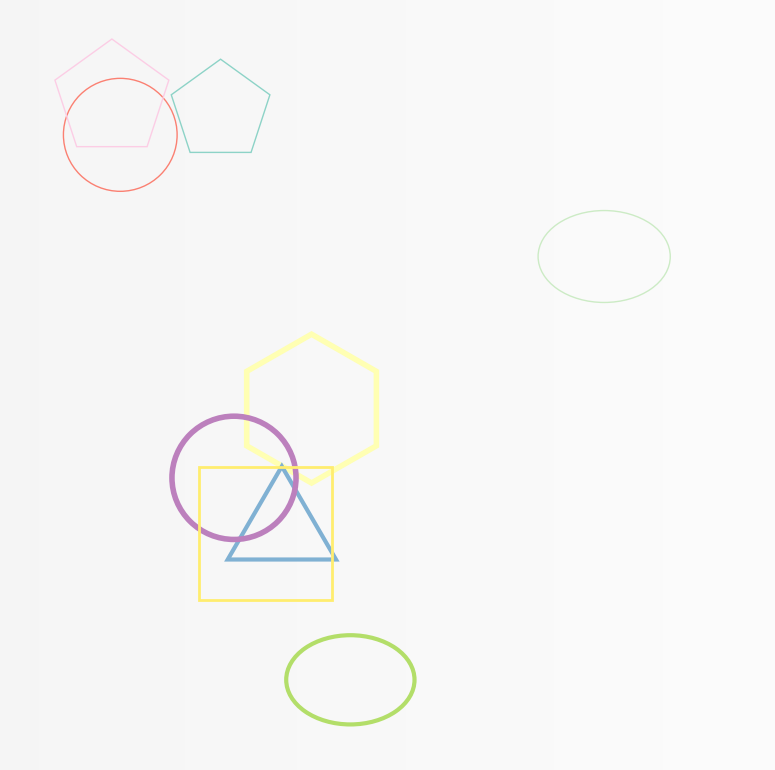[{"shape": "pentagon", "thickness": 0.5, "radius": 0.33, "center": [0.285, 0.856]}, {"shape": "hexagon", "thickness": 2, "radius": 0.48, "center": [0.402, 0.469]}, {"shape": "circle", "thickness": 0.5, "radius": 0.37, "center": [0.155, 0.825]}, {"shape": "triangle", "thickness": 1.5, "radius": 0.4, "center": [0.364, 0.314]}, {"shape": "oval", "thickness": 1.5, "radius": 0.41, "center": [0.452, 0.117]}, {"shape": "pentagon", "thickness": 0.5, "radius": 0.39, "center": [0.144, 0.872]}, {"shape": "circle", "thickness": 2, "radius": 0.4, "center": [0.302, 0.379]}, {"shape": "oval", "thickness": 0.5, "radius": 0.43, "center": [0.78, 0.667]}, {"shape": "square", "thickness": 1, "radius": 0.43, "center": [0.343, 0.307]}]